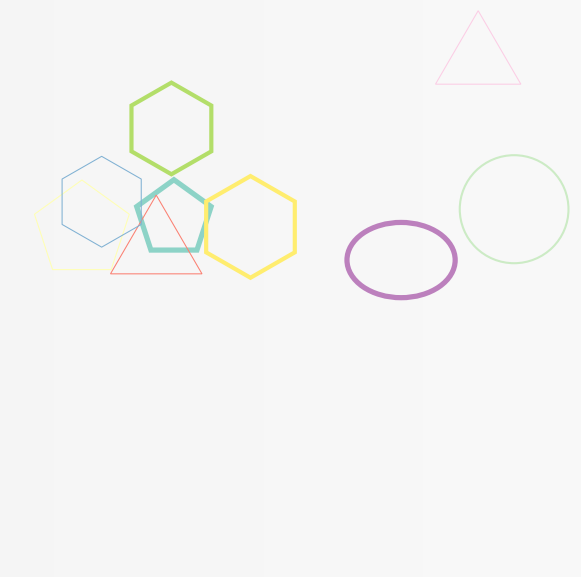[{"shape": "pentagon", "thickness": 2.5, "radius": 0.34, "center": [0.299, 0.621]}, {"shape": "pentagon", "thickness": 0.5, "radius": 0.43, "center": [0.141, 0.602]}, {"shape": "triangle", "thickness": 0.5, "radius": 0.45, "center": [0.269, 0.57]}, {"shape": "hexagon", "thickness": 0.5, "radius": 0.39, "center": [0.175, 0.65]}, {"shape": "hexagon", "thickness": 2, "radius": 0.4, "center": [0.295, 0.777]}, {"shape": "triangle", "thickness": 0.5, "radius": 0.42, "center": [0.823, 0.896]}, {"shape": "oval", "thickness": 2.5, "radius": 0.47, "center": [0.69, 0.549]}, {"shape": "circle", "thickness": 1, "radius": 0.47, "center": [0.885, 0.637]}, {"shape": "hexagon", "thickness": 2, "radius": 0.44, "center": [0.431, 0.606]}]